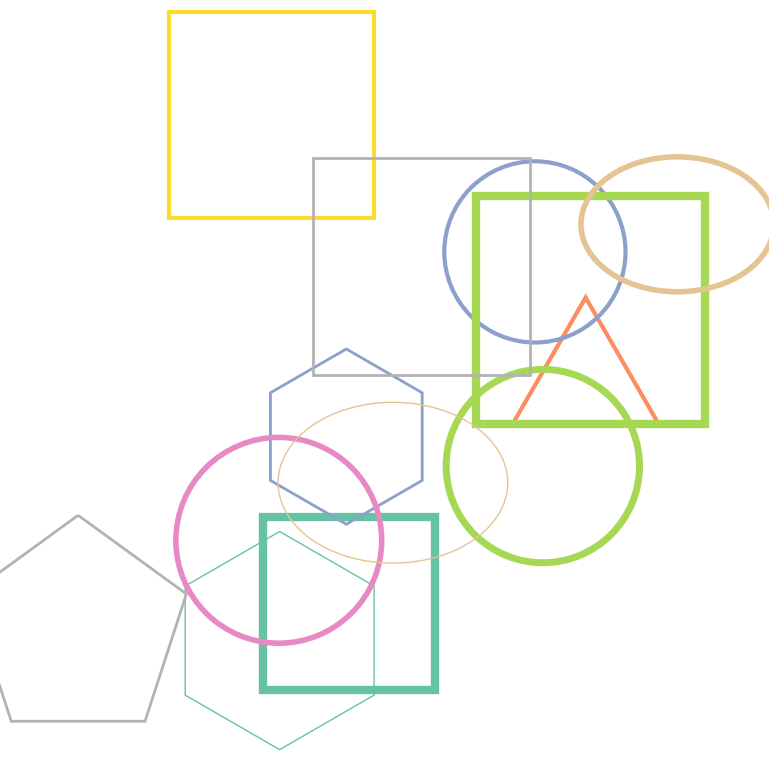[{"shape": "square", "thickness": 3, "radius": 0.56, "center": [0.454, 0.216]}, {"shape": "hexagon", "thickness": 0.5, "radius": 0.71, "center": [0.363, 0.168]}, {"shape": "triangle", "thickness": 1.5, "radius": 0.54, "center": [0.761, 0.505]}, {"shape": "circle", "thickness": 1.5, "radius": 0.59, "center": [0.695, 0.673]}, {"shape": "hexagon", "thickness": 1, "radius": 0.57, "center": [0.45, 0.433]}, {"shape": "circle", "thickness": 2, "radius": 0.67, "center": [0.362, 0.298]}, {"shape": "square", "thickness": 3, "radius": 0.74, "center": [0.767, 0.597]}, {"shape": "circle", "thickness": 2.5, "radius": 0.63, "center": [0.705, 0.395]}, {"shape": "square", "thickness": 1.5, "radius": 0.67, "center": [0.352, 0.85]}, {"shape": "oval", "thickness": 2, "radius": 0.63, "center": [0.88, 0.709]}, {"shape": "oval", "thickness": 0.5, "radius": 0.75, "center": [0.51, 0.373]}, {"shape": "pentagon", "thickness": 1, "radius": 0.74, "center": [0.101, 0.183]}, {"shape": "square", "thickness": 1, "radius": 0.7, "center": [0.548, 0.654]}]